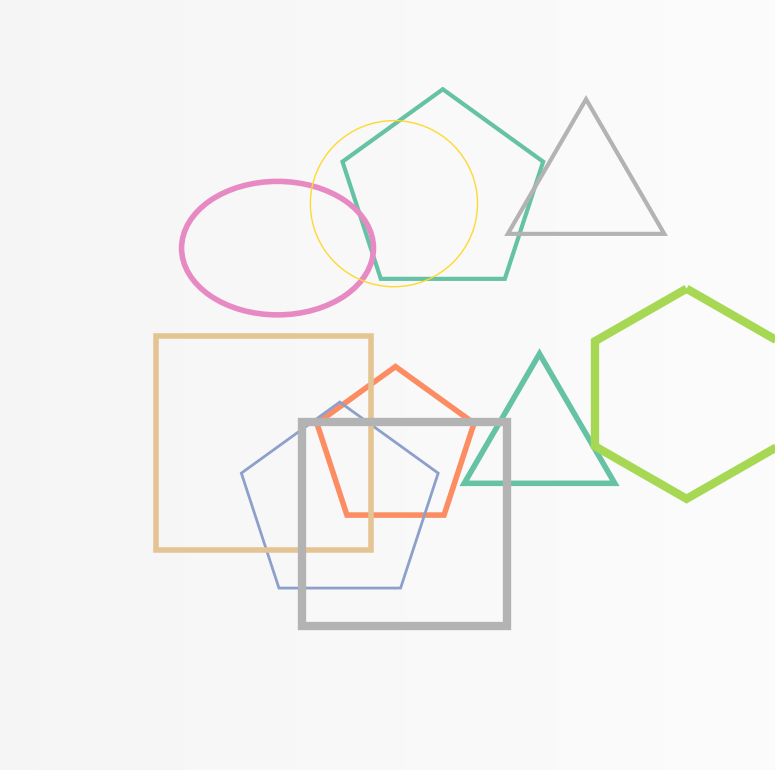[{"shape": "triangle", "thickness": 2, "radius": 0.56, "center": [0.696, 0.428]}, {"shape": "pentagon", "thickness": 1.5, "radius": 0.68, "center": [0.571, 0.748]}, {"shape": "pentagon", "thickness": 2, "radius": 0.53, "center": [0.51, 0.417]}, {"shape": "pentagon", "thickness": 1, "radius": 0.67, "center": [0.438, 0.344]}, {"shape": "oval", "thickness": 2, "radius": 0.62, "center": [0.358, 0.678]}, {"shape": "hexagon", "thickness": 3, "radius": 0.68, "center": [0.886, 0.489]}, {"shape": "circle", "thickness": 0.5, "radius": 0.54, "center": [0.508, 0.735]}, {"shape": "square", "thickness": 2, "radius": 0.69, "center": [0.34, 0.425]}, {"shape": "triangle", "thickness": 1.5, "radius": 0.58, "center": [0.756, 0.755]}, {"shape": "square", "thickness": 3, "radius": 0.66, "center": [0.522, 0.319]}]